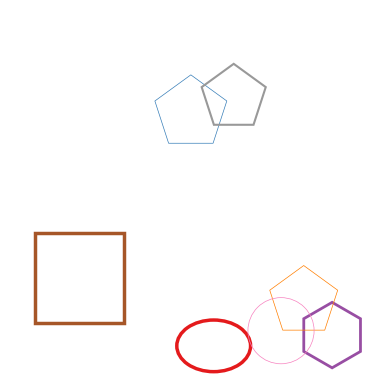[{"shape": "oval", "thickness": 2.5, "radius": 0.48, "center": [0.555, 0.102]}, {"shape": "pentagon", "thickness": 0.5, "radius": 0.49, "center": [0.496, 0.707]}, {"shape": "hexagon", "thickness": 2, "radius": 0.43, "center": [0.863, 0.13]}, {"shape": "pentagon", "thickness": 0.5, "radius": 0.46, "center": [0.789, 0.218]}, {"shape": "square", "thickness": 2.5, "radius": 0.58, "center": [0.206, 0.277]}, {"shape": "circle", "thickness": 0.5, "radius": 0.43, "center": [0.73, 0.141]}, {"shape": "pentagon", "thickness": 1.5, "radius": 0.44, "center": [0.607, 0.747]}]